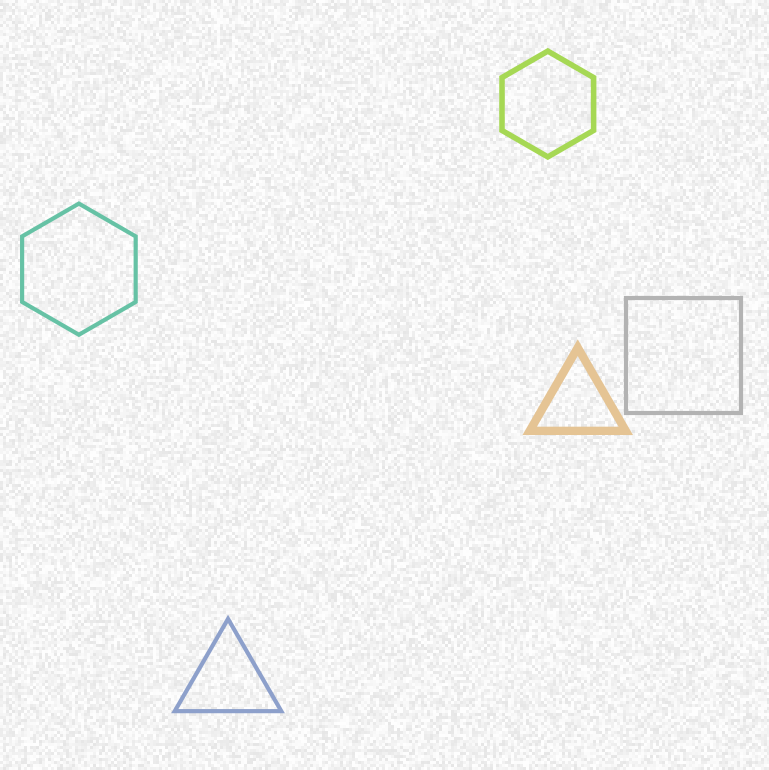[{"shape": "hexagon", "thickness": 1.5, "radius": 0.43, "center": [0.102, 0.65]}, {"shape": "triangle", "thickness": 1.5, "radius": 0.4, "center": [0.296, 0.116]}, {"shape": "hexagon", "thickness": 2, "radius": 0.34, "center": [0.711, 0.865]}, {"shape": "triangle", "thickness": 3, "radius": 0.36, "center": [0.75, 0.476]}, {"shape": "square", "thickness": 1.5, "radius": 0.37, "center": [0.888, 0.539]}]